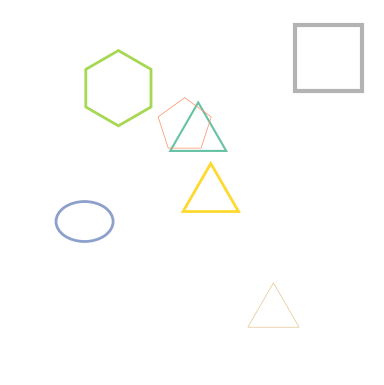[{"shape": "triangle", "thickness": 1.5, "radius": 0.42, "center": [0.515, 0.65]}, {"shape": "pentagon", "thickness": 0.5, "radius": 0.36, "center": [0.48, 0.674]}, {"shape": "oval", "thickness": 2, "radius": 0.37, "center": [0.22, 0.425]}, {"shape": "hexagon", "thickness": 2, "radius": 0.49, "center": [0.308, 0.771]}, {"shape": "triangle", "thickness": 2, "radius": 0.42, "center": [0.547, 0.492]}, {"shape": "triangle", "thickness": 0.5, "radius": 0.38, "center": [0.71, 0.189]}, {"shape": "square", "thickness": 3, "radius": 0.43, "center": [0.853, 0.85]}]